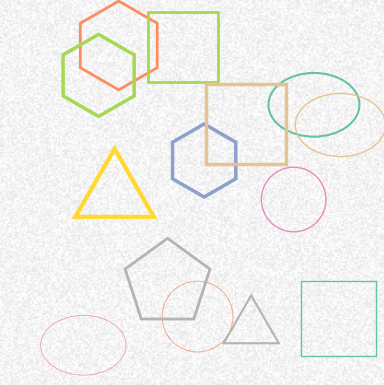[{"shape": "square", "thickness": 1, "radius": 0.49, "center": [0.879, 0.173]}, {"shape": "oval", "thickness": 1.5, "radius": 0.59, "center": [0.815, 0.728]}, {"shape": "circle", "thickness": 0.5, "radius": 0.46, "center": [0.513, 0.178]}, {"shape": "hexagon", "thickness": 2, "radius": 0.58, "center": [0.308, 0.882]}, {"shape": "hexagon", "thickness": 2.5, "radius": 0.47, "center": [0.53, 0.583]}, {"shape": "oval", "thickness": 0.5, "radius": 0.55, "center": [0.217, 0.103]}, {"shape": "circle", "thickness": 1, "radius": 0.42, "center": [0.763, 0.482]}, {"shape": "square", "thickness": 2, "radius": 0.45, "center": [0.474, 0.878]}, {"shape": "hexagon", "thickness": 2.5, "radius": 0.53, "center": [0.256, 0.804]}, {"shape": "triangle", "thickness": 3, "radius": 0.59, "center": [0.298, 0.496]}, {"shape": "square", "thickness": 2.5, "radius": 0.52, "center": [0.639, 0.678]}, {"shape": "oval", "thickness": 1, "radius": 0.59, "center": [0.884, 0.675]}, {"shape": "triangle", "thickness": 1.5, "radius": 0.41, "center": [0.652, 0.15]}, {"shape": "pentagon", "thickness": 2, "radius": 0.58, "center": [0.435, 0.265]}]